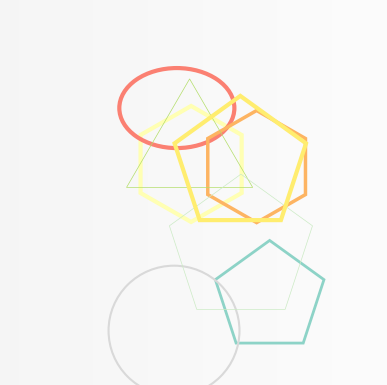[{"shape": "pentagon", "thickness": 2, "radius": 0.74, "center": [0.696, 0.228]}, {"shape": "hexagon", "thickness": 3, "radius": 0.75, "center": [0.493, 0.574]}, {"shape": "oval", "thickness": 3, "radius": 0.74, "center": [0.456, 0.719]}, {"shape": "hexagon", "thickness": 2.5, "radius": 0.73, "center": [0.662, 0.567]}, {"shape": "triangle", "thickness": 0.5, "radius": 0.94, "center": [0.489, 0.607]}, {"shape": "circle", "thickness": 1.5, "radius": 0.84, "center": [0.449, 0.141]}, {"shape": "pentagon", "thickness": 0.5, "radius": 0.97, "center": [0.622, 0.353]}, {"shape": "pentagon", "thickness": 3, "radius": 0.89, "center": [0.62, 0.573]}]